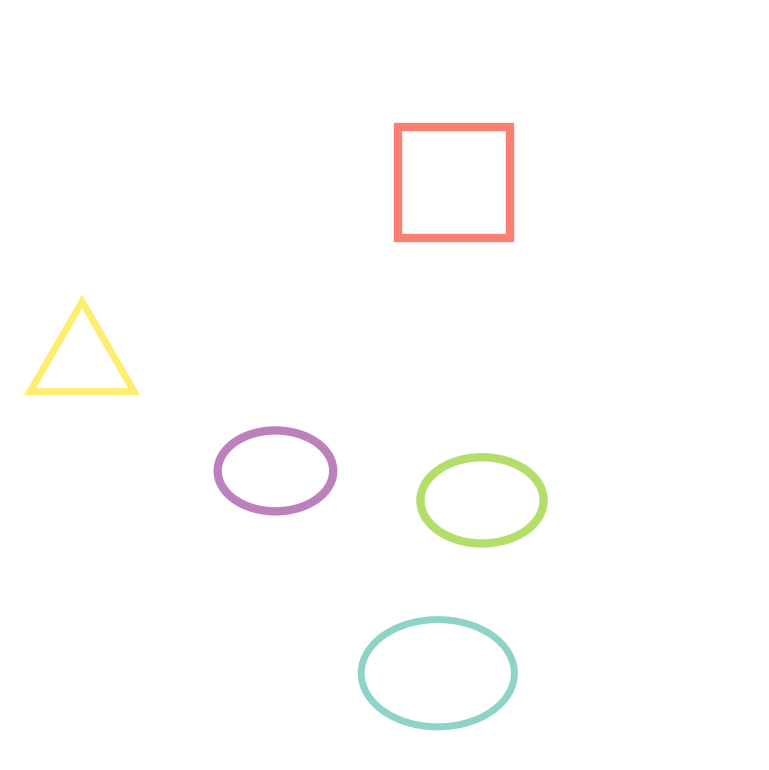[{"shape": "oval", "thickness": 2.5, "radius": 0.5, "center": [0.569, 0.126]}, {"shape": "square", "thickness": 3, "radius": 0.36, "center": [0.589, 0.763]}, {"shape": "oval", "thickness": 3, "radius": 0.4, "center": [0.626, 0.35]}, {"shape": "oval", "thickness": 3, "radius": 0.38, "center": [0.358, 0.388]}, {"shape": "triangle", "thickness": 2.5, "radius": 0.39, "center": [0.107, 0.53]}]